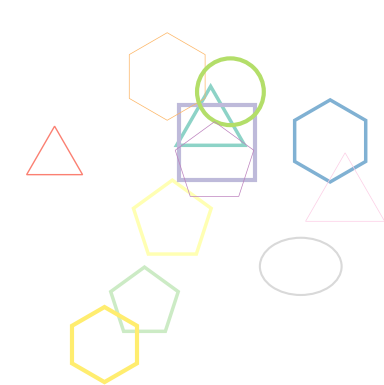[{"shape": "triangle", "thickness": 2.5, "radius": 0.51, "center": [0.547, 0.674]}, {"shape": "pentagon", "thickness": 2.5, "radius": 0.53, "center": [0.448, 0.426]}, {"shape": "square", "thickness": 3, "radius": 0.49, "center": [0.564, 0.63]}, {"shape": "triangle", "thickness": 1, "radius": 0.42, "center": [0.142, 0.588]}, {"shape": "hexagon", "thickness": 2.5, "radius": 0.53, "center": [0.858, 0.634]}, {"shape": "hexagon", "thickness": 0.5, "radius": 0.57, "center": [0.434, 0.801]}, {"shape": "circle", "thickness": 3, "radius": 0.43, "center": [0.598, 0.762]}, {"shape": "triangle", "thickness": 0.5, "radius": 0.59, "center": [0.896, 0.484]}, {"shape": "oval", "thickness": 1.5, "radius": 0.53, "center": [0.781, 0.308]}, {"shape": "pentagon", "thickness": 0.5, "radius": 0.54, "center": [0.557, 0.577]}, {"shape": "pentagon", "thickness": 2.5, "radius": 0.46, "center": [0.375, 0.214]}, {"shape": "hexagon", "thickness": 3, "radius": 0.49, "center": [0.271, 0.105]}]